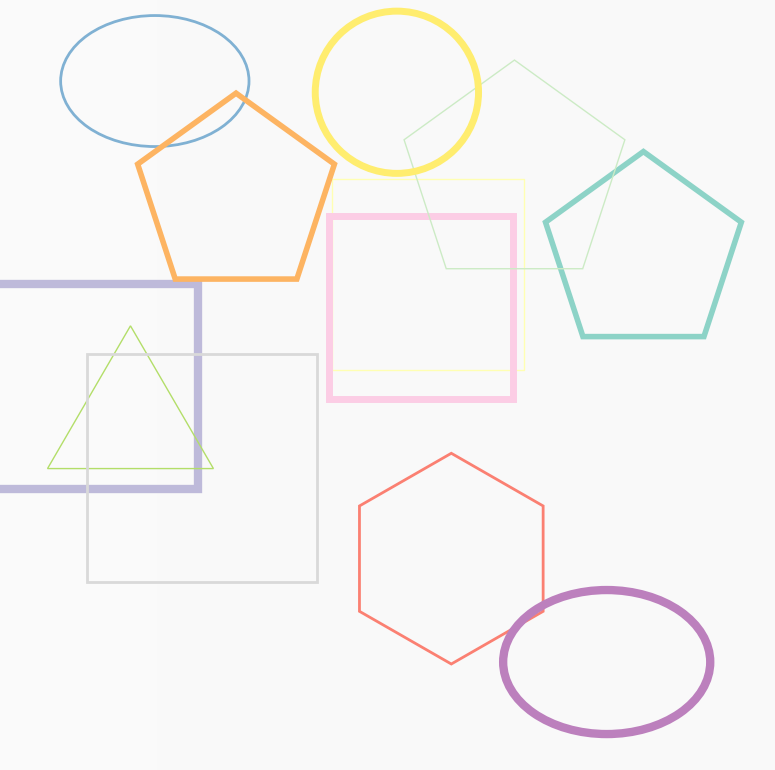[{"shape": "pentagon", "thickness": 2, "radius": 0.66, "center": [0.83, 0.67]}, {"shape": "square", "thickness": 0.5, "radius": 0.62, "center": [0.552, 0.643]}, {"shape": "square", "thickness": 3, "radius": 0.66, "center": [0.122, 0.498]}, {"shape": "hexagon", "thickness": 1, "radius": 0.68, "center": [0.582, 0.274]}, {"shape": "oval", "thickness": 1, "radius": 0.61, "center": [0.2, 0.895]}, {"shape": "pentagon", "thickness": 2, "radius": 0.67, "center": [0.305, 0.746]}, {"shape": "triangle", "thickness": 0.5, "radius": 0.62, "center": [0.168, 0.453]}, {"shape": "square", "thickness": 2.5, "radius": 0.59, "center": [0.543, 0.601]}, {"shape": "square", "thickness": 1, "radius": 0.74, "center": [0.261, 0.392]}, {"shape": "oval", "thickness": 3, "radius": 0.67, "center": [0.783, 0.14]}, {"shape": "pentagon", "thickness": 0.5, "radius": 0.75, "center": [0.664, 0.772]}, {"shape": "circle", "thickness": 2.5, "radius": 0.53, "center": [0.512, 0.88]}]